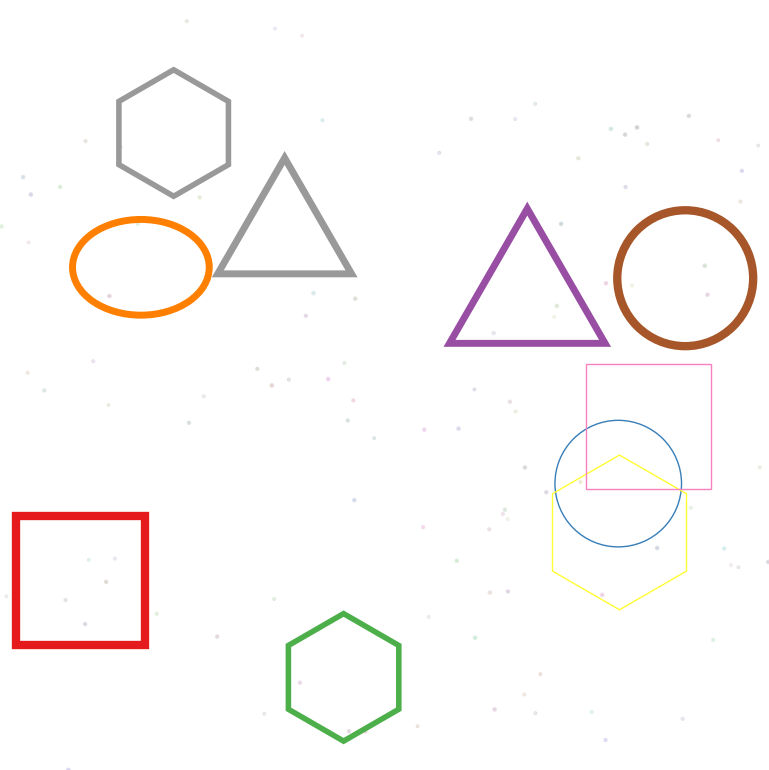[{"shape": "square", "thickness": 3, "radius": 0.42, "center": [0.105, 0.246]}, {"shape": "circle", "thickness": 0.5, "radius": 0.41, "center": [0.803, 0.372]}, {"shape": "hexagon", "thickness": 2, "radius": 0.41, "center": [0.446, 0.12]}, {"shape": "triangle", "thickness": 2.5, "radius": 0.58, "center": [0.685, 0.612]}, {"shape": "oval", "thickness": 2.5, "radius": 0.44, "center": [0.183, 0.653]}, {"shape": "hexagon", "thickness": 0.5, "radius": 0.5, "center": [0.805, 0.309]}, {"shape": "circle", "thickness": 3, "radius": 0.44, "center": [0.89, 0.639]}, {"shape": "square", "thickness": 0.5, "radius": 0.41, "center": [0.843, 0.446]}, {"shape": "triangle", "thickness": 2.5, "radius": 0.5, "center": [0.37, 0.695]}, {"shape": "hexagon", "thickness": 2, "radius": 0.41, "center": [0.226, 0.827]}]